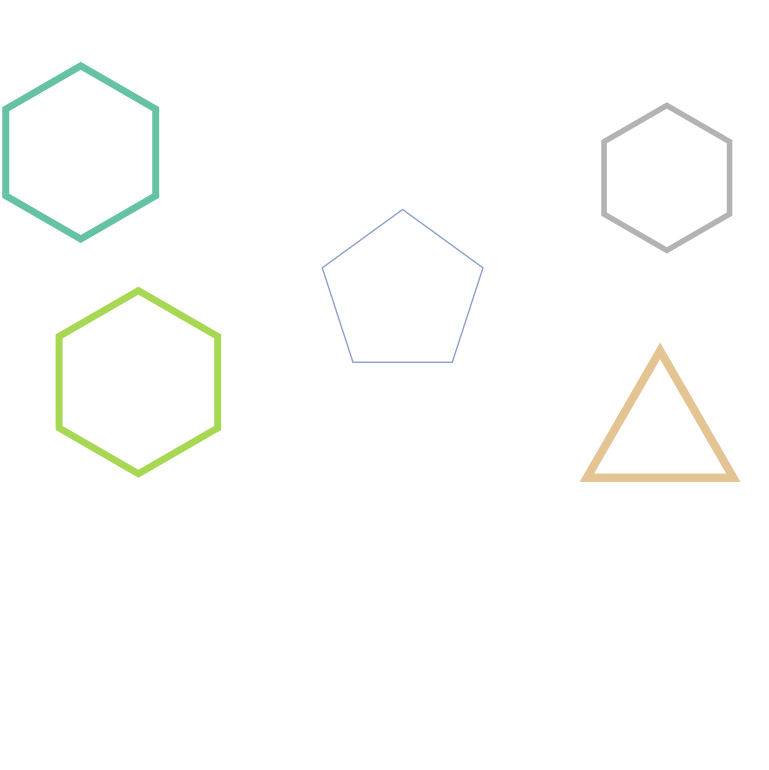[{"shape": "hexagon", "thickness": 2.5, "radius": 0.56, "center": [0.105, 0.802]}, {"shape": "pentagon", "thickness": 0.5, "radius": 0.55, "center": [0.523, 0.618]}, {"shape": "hexagon", "thickness": 2.5, "radius": 0.59, "center": [0.18, 0.504]}, {"shape": "triangle", "thickness": 3, "radius": 0.55, "center": [0.857, 0.435]}, {"shape": "hexagon", "thickness": 2, "radius": 0.47, "center": [0.866, 0.769]}]